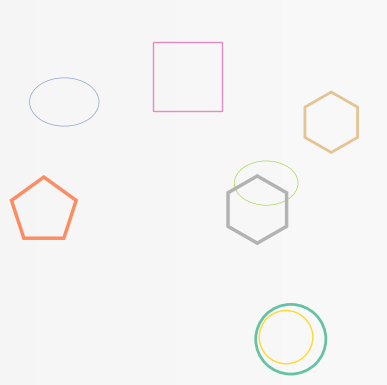[{"shape": "circle", "thickness": 2, "radius": 0.45, "center": [0.75, 0.119]}, {"shape": "pentagon", "thickness": 2.5, "radius": 0.44, "center": [0.113, 0.452]}, {"shape": "oval", "thickness": 0.5, "radius": 0.45, "center": [0.166, 0.735]}, {"shape": "square", "thickness": 1, "radius": 0.44, "center": [0.483, 0.801]}, {"shape": "oval", "thickness": 0.5, "radius": 0.41, "center": [0.687, 0.524]}, {"shape": "circle", "thickness": 1, "radius": 0.35, "center": [0.738, 0.124]}, {"shape": "hexagon", "thickness": 2, "radius": 0.39, "center": [0.855, 0.682]}, {"shape": "hexagon", "thickness": 2.5, "radius": 0.44, "center": [0.664, 0.456]}]